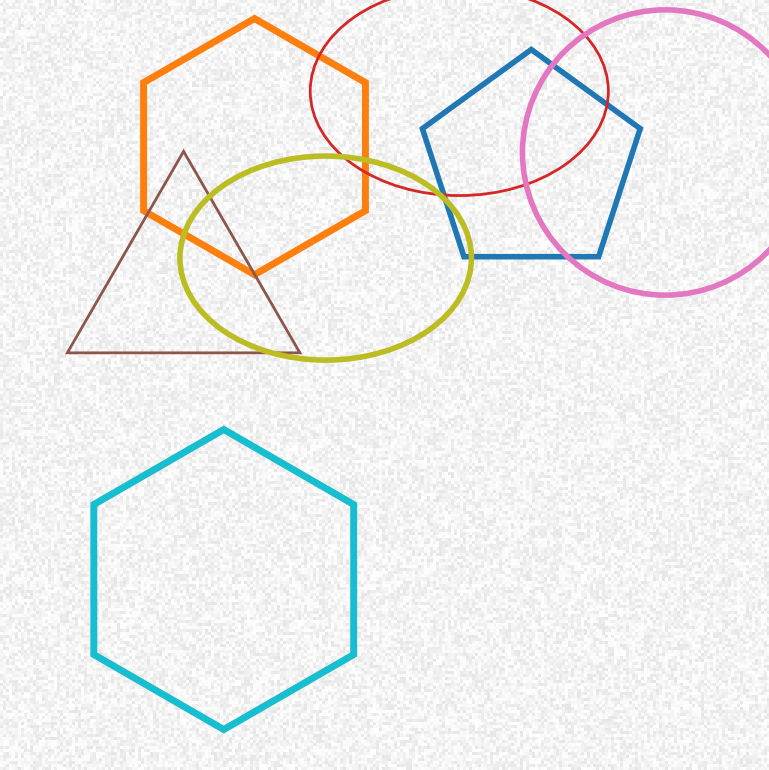[{"shape": "pentagon", "thickness": 2, "radius": 0.74, "center": [0.69, 0.787]}, {"shape": "hexagon", "thickness": 2.5, "radius": 0.83, "center": [0.331, 0.81]}, {"shape": "oval", "thickness": 1, "radius": 0.97, "center": [0.596, 0.882]}, {"shape": "triangle", "thickness": 1, "radius": 0.87, "center": [0.238, 0.629]}, {"shape": "circle", "thickness": 2, "radius": 0.93, "center": [0.864, 0.802]}, {"shape": "oval", "thickness": 2, "radius": 0.95, "center": [0.423, 0.665]}, {"shape": "hexagon", "thickness": 2.5, "radius": 0.97, "center": [0.291, 0.247]}]